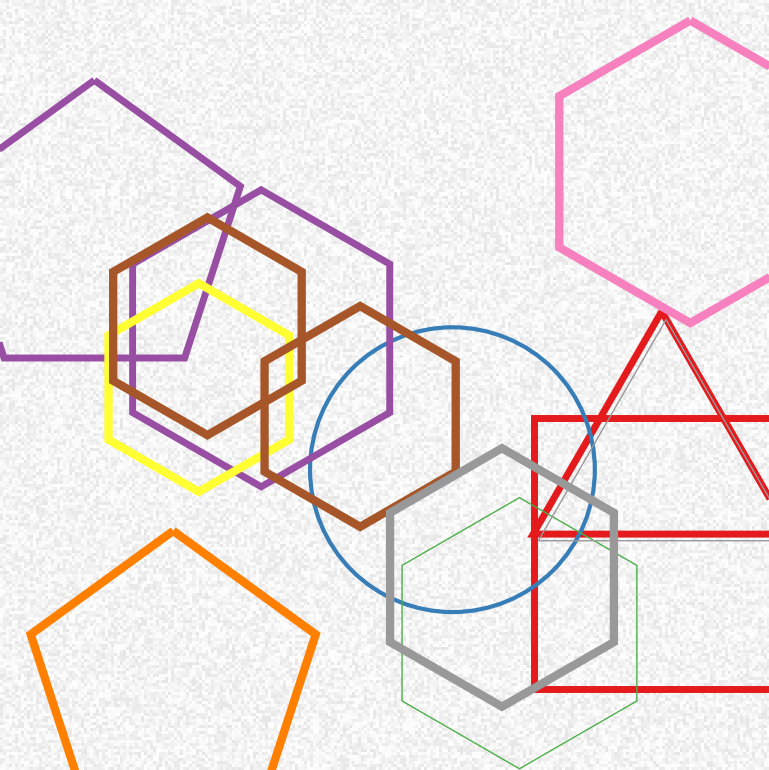[{"shape": "square", "thickness": 2.5, "radius": 0.88, "center": [0.869, 0.281]}, {"shape": "triangle", "thickness": 2.5, "radius": 0.96, "center": [0.859, 0.403]}, {"shape": "circle", "thickness": 1.5, "radius": 0.92, "center": [0.588, 0.39]}, {"shape": "hexagon", "thickness": 0.5, "radius": 0.88, "center": [0.675, 0.178]}, {"shape": "pentagon", "thickness": 2.5, "radius": 1.0, "center": [0.123, 0.696]}, {"shape": "hexagon", "thickness": 2.5, "radius": 0.96, "center": [0.339, 0.561]}, {"shape": "pentagon", "thickness": 3, "radius": 0.97, "center": [0.225, 0.116]}, {"shape": "hexagon", "thickness": 3, "radius": 0.68, "center": [0.258, 0.497]}, {"shape": "hexagon", "thickness": 3, "radius": 0.72, "center": [0.468, 0.459]}, {"shape": "hexagon", "thickness": 3, "radius": 0.71, "center": [0.269, 0.576]}, {"shape": "hexagon", "thickness": 3, "radius": 0.98, "center": [0.896, 0.777]}, {"shape": "hexagon", "thickness": 3, "radius": 0.84, "center": [0.652, 0.25]}, {"shape": "triangle", "thickness": 0.5, "radius": 0.96, "center": [0.865, 0.393]}]